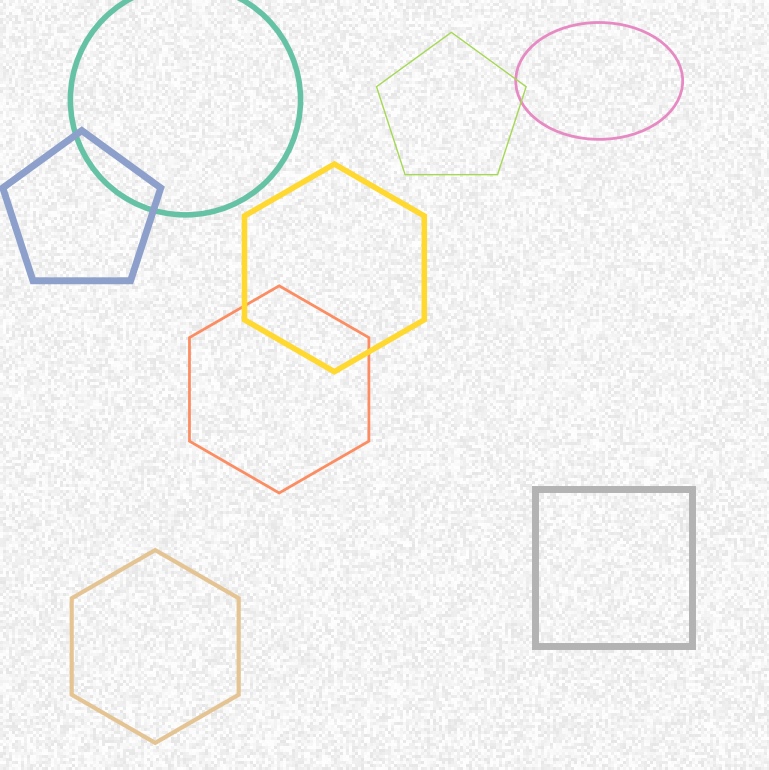[{"shape": "circle", "thickness": 2, "radius": 0.75, "center": [0.241, 0.87]}, {"shape": "hexagon", "thickness": 1, "radius": 0.67, "center": [0.363, 0.494]}, {"shape": "pentagon", "thickness": 2.5, "radius": 0.54, "center": [0.106, 0.723]}, {"shape": "oval", "thickness": 1, "radius": 0.54, "center": [0.778, 0.895]}, {"shape": "pentagon", "thickness": 0.5, "radius": 0.51, "center": [0.586, 0.856]}, {"shape": "hexagon", "thickness": 2, "radius": 0.67, "center": [0.434, 0.652]}, {"shape": "hexagon", "thickness": 1.5, "radius": 0.63, "center": [0.202, 0.16]}, {"shape": "square", "thickness": 2.5, "radius": 0.51, "center": [0.796, 0.263]}]